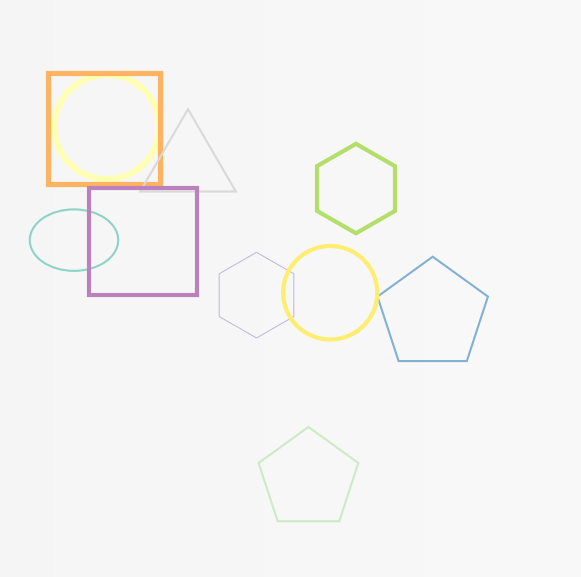[{"shape": "oval", "thickness": 1, "radius": 0.38, "center": [0.127, 0.583]}, {"shape": "circle", "thickness": 3, "radius": 0.45, "center": [0.184, 0.779]}, {"shape": "hexagon", "thickness": 0.5, "radius": 0.37, "center": [0.441, 0.488]}, {"shape": "pentagon", "thickness": 1, "radius": 0.5, "center": [0.744, 0.455]}, {"shape": "square", "thickness": 2.5, "radius": 0.48, "center": [0.179, 0.777]}, {"shape": "hexagon", "thickness": 2, "radius": 0.39, "center": [0.612, 0.673]}, {"shape": "triangle", "thickness": 1, "radius": 0.48, "center": [0.323, 0.715]}, {"shape": "square", "thickness": 2, "radius": 0.47, "center": [0.246, 0.581]}, {"shape": "pentagon", "thickness": 1, "radius": 0.45, "center": [0.531, 0.17]}, {"shape": "circle", "thickness": 2, "radius": 0.4, "center": [0.568, 0.492]}]